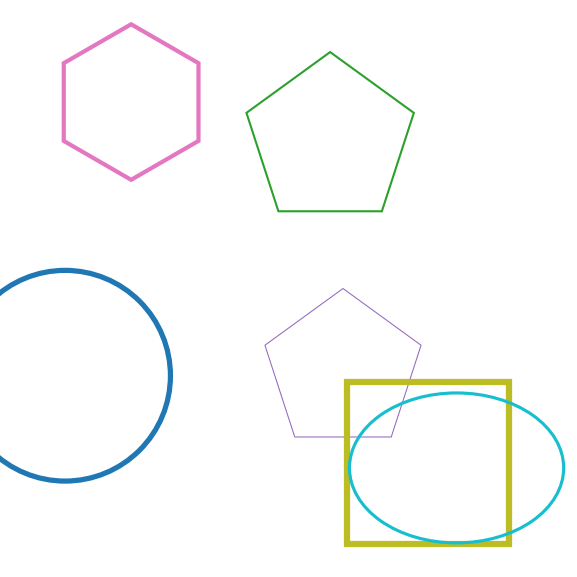[{"shape": "circle", "thickness": 2.5, "radius": 0.91, "center": [0.113, 0.349]}, {"shape": "pentagon", "thickness": 1, "radius": 0.76, "center": [0.572, 0.757]}, {"shape": "pentagon", "thickness": 0.5, "radius": 0.71, "center": [0.594, 0.357]}, {"shape": "hexagon", "thickness": 2, "radius": 0.67, "center": [0.227, 0.822]}, {"shape": "square", "thickness": 3, "radius": 0.7, "center": [0.741, 0.197]}, {"shape": "oval", "thickness": 1.5, "radius": 0.93, "center": [0.791, 0.189]}]